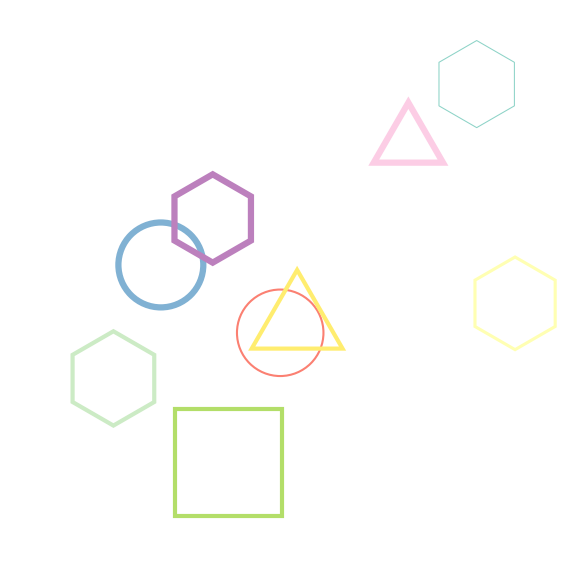[{"shape": "hexagon", "thickness": 0.5, "radius": 0.38, "center": [0.825, 0.854]}, {"shape": "hexagon", "thickness": 1.5, "radius": 0.4, "center": [0.892, 0.474]}, {"shape": "circle", "thickness": 1, "radius": 0.37, "center": [0.485, 0.423]}, {"shape": "circle", "thickness": 3, "radius": 0.37, "center": [0.279, 0.54]}, {"shape": "square", "thickness": 2, "radius": 0.46, "center": [0.396, 0.198]}, {"shape": "triangle", "thickness": 3, "radius": 0.35, "center": [0.707, 0.752]}, {"shape": "hexagon", "thickness": 3, "radius": 0.38, "center": [0.368, 0.621]}, {"shape": "hexagon", "thickness": 2, "radius": 0.41, "center": [0.196, 0.344]}, {"shape": "triangle", "thickness": 2, "radius": 0.45, "center": [0.514, 0.441]}]